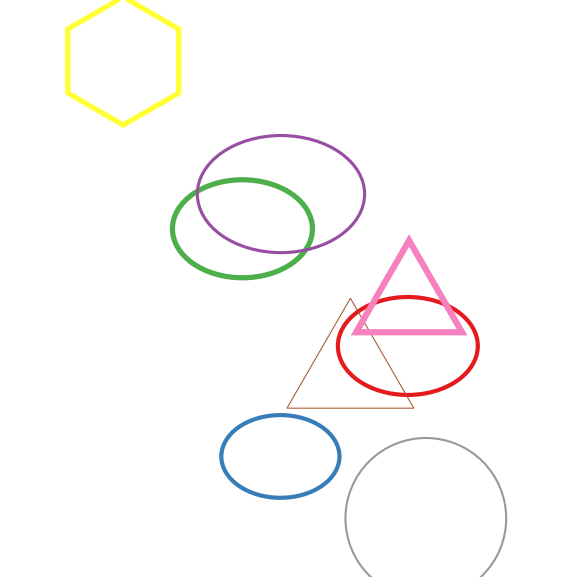[{"shape": "oval", "thickness": 2, "radius": 0.61, "center": [0.706, 0.4]}, {"shape": "oval", "thickness": 2, "radius": 0.51, "center": [0.486, 0.209]}, {"shape": "oval", "thickness": 2.5, "radius": 0.61, "center": [0.42, 0.603]}, {"shape": "oval", "thickness": 1.5, "radius": 0.72, "center": [0.487, 0.663]}, {"shape": "hexagon", "thickness": 2.5, "radius": 0.55, "center": [0.213, 0.894]}, {"shape": "triangle", "thickness": 0.5, "radius": 0.63, "center": [0.607, 0.356]}, {"shape": "triangle", "thickness": 3, "radius": 0.53, "center": [0.708, 0.477]}, {"shape": "circle", "thickness": 1, "radius": 0.7, "center": [0.737, 0.102]}]